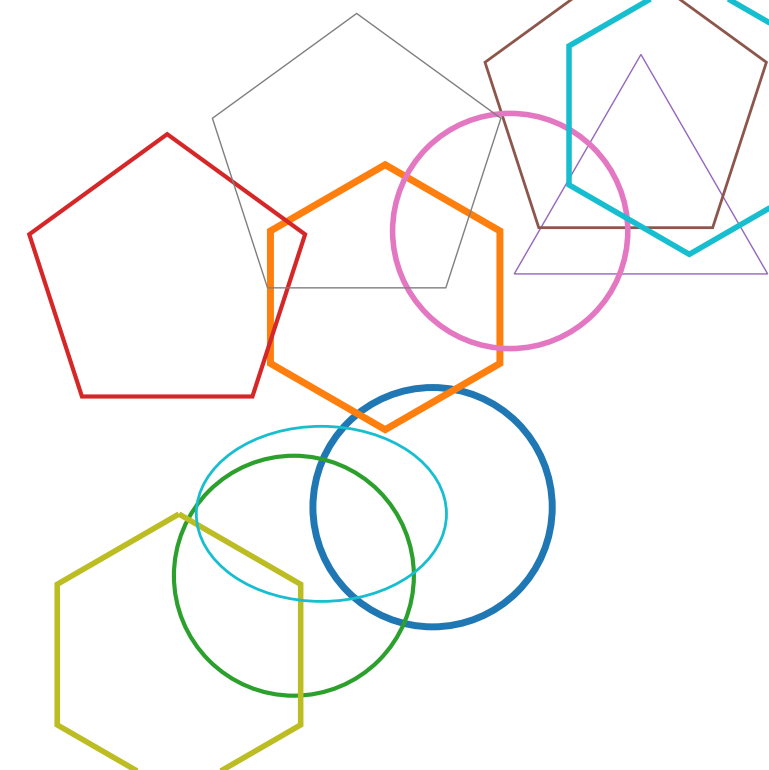[{"shape": "circle", "thickness": 2.5, "radius": 0.78, "center": [0.562, 0.341]}, {"shape": "hexagon", "thickness": 2.5, "radius": 0.86, "center": [0.5, 0.614]}, {"shape": "circle", "thickness": 1.5, "radius": 0.78, "center": [0.382, 0.252]}, {"shape": "pentagon", "thickness": 1.5, "radius": 0.94, "center": [0.217, 0.637]}, {"shape": "triangle", "thickness": 0.5, "radius": 0.95, "center": [0.832, 0.739]}, {"shape": "pentagon", "thickness": 1, "radius": 0.96, "center": [0.813, 0.86]}, {"shape": "circle", "thickness": 2, "radius": 0.76, "center": [0.663, 0.7]}, {"shape": "pentagon", "thickness": 0.5, "radius": 0.98, "center": [0.463, 0.786]}, {"shape": "hexagon", "thickness": 2, "radius": 0.91, "center": [0.232, 0.15]}, {"shape": "oval", "thickness": 1, "radius": 0.81, "center": [0.417, 0.333]}, {"shape": "hexagon", "thickness": 2, "radius": 0.9, "center": [0.895, 0.85]}]